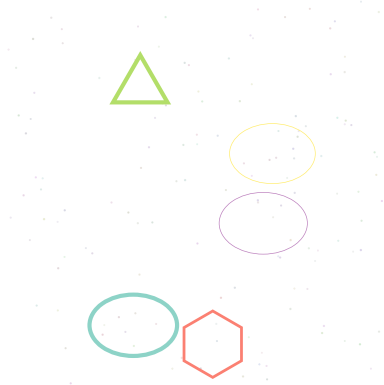[{"shape": "oval", "thickness": 3, "radius": 0.57, "center": [0.346, 0.155]}, {"shape": "hexagon", "thickness": 2, "radius": 0.43, "center": [0.553, 0.106]}, {"shape": "triangle", "thickness": 3, "radius": 0.41, "center": [0.364, 0.775]}, {"shape": "oval", "thickness": 0.5, "radius": 0.57, "center": [0.684, 0.42]}, {"shape": "oval", "thickness": 0.5, "radius": 0.56, "center": [0.708, 0.601]}]